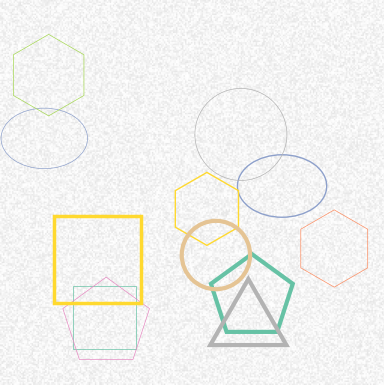[{"shape": "pentagon", "thickness": 3, "radius": 0.56, "center": [0.654, 0.228]}, {"shape": "square", "thickness": 0.5, "radius": 0.41, "center": [0.272, 0.175]}, {"shape": "hexagon", "thickness": 0.5, "radius": 0.5, "center": [0.868, 0.355]}, {"shape": "oval", "thickness": 0.5, "radius": 0.56, "center": [0.115, 0.64]}, {"shape": "oval", "thickness": 1, "radius": 0.58, "center": [0.733, 0.517]}, {"shape": "pentagon", "thickness": 0.5, "radius": 0.59, "center": [0.276, 0.162]}, {"shape": "hexagon", "thickness": 0.5, "radius": 0.53, "center": [0.126, 0.805]}, {"shape": "square", "thickness": 2.5, "radius": 0.56, "center": [0.252, 0.327]}, {"shape": "hexagon", "thickness": 1, "radius": 0.47, "center": [0.537, 0.457]}, {"shape": "circle", "thickness": 3, "radius": 0.44, "center": [0.561, 0.338]}, {"shape": "circle", "thickness": 0.5, "radius": 0.6, "center": [0.626, 0.651]}, {"shape": "triangle", "thickness": 3, "radius": 0.57, "center": [0.645, 0.161]}]